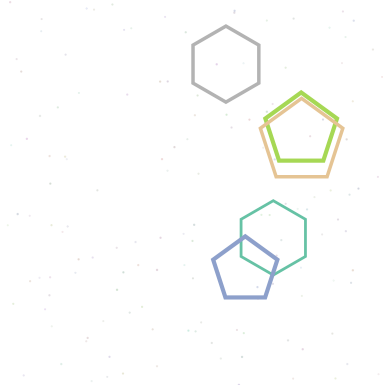[{"shape": "hexagon", "thickness": 2, "radius": 0.48, "center": [0.71, 0.382]}, {"shape": "pentagon", "thickness": 3, "radius": 0.44, "center": [0.637, 0.298]}, {"shape": "pentagon", "thickness": 3, "radius": 0.49, "center": [0.782, 0.662]}, {"shape": "pentagon", "thickness": 2.5, "radius": 0.56, "center": [0.783, 0.632]}, {"shape": "hexagon", "thickness": 2.5, "radius": 0.49, "center": [0.587, 0.833]}]